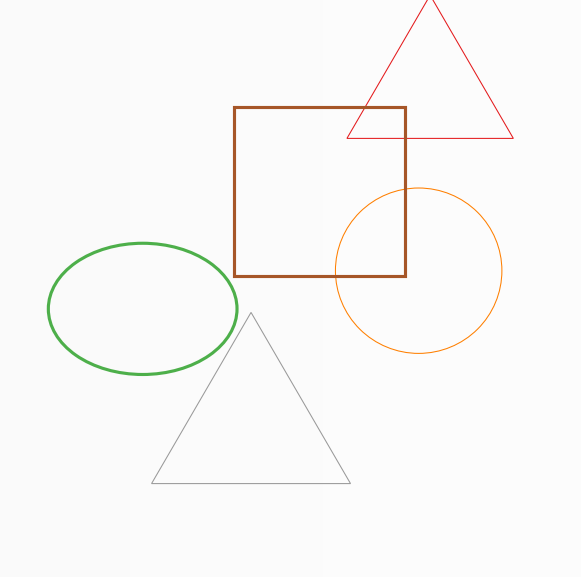[{"shape": "triangle", "thickness": 0.5, "radius": 0.83, "center": [0.74, 0.842]}, {"shape": "oval", "thickness": 1.5, "radius": 0.81, "center": [0.245, 0.464]}, {"shape": "circle", "thickness": 0.5, "radius": 0.72, "center": [0.72, 0.53]}, {"shape": "square", "thickness": 1.5, "radius": 0.74, "center": [0.549, 0.668]}, {"shape": "triangle", "thickness": 0.5, "radius": 0.99, "center": [0.432, 0.261]}]